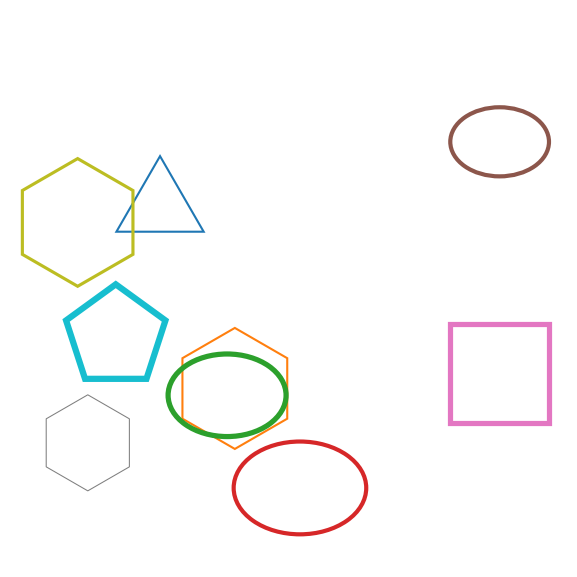[{"shape": "triangle", "thickness": 1, "radius": 0.44, "center": [0.277, 0.642]}, {"shape": "hexagon", "thickness": 1, "radius": 0.52, "center": [0.407, 0.327]}, {"shape": "oval", "thickness": 2.5, "radius": 0.51, "center": [0.393, 0.315]}, {"shape": "oval", "thickness": 2, "radius": 0.57, "center": [0.519, 0.154]}, {"shape": "oval", "thickness": 2, "radius": 0.43, "center": [0.865, 0.754]}, {"shape": "square", "thickness": 2.5, "radius": 0.43, "center": [0.865, 0.352]}, {"shape": "hexagon", "thickness": 0.5, "radius": 0.42, "center": [0.152, 0.232]}, {"shape": "hexagon", "thickness": 1.5, "radius": 0.55, "center": [0.134, 0.614]}, {"shape": "pentagon", "thickness": 3, "radius": 0.45, "center": [0.2, 0.416]}]